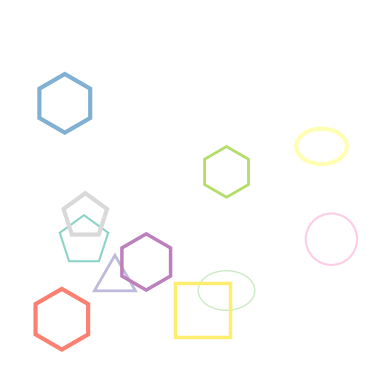[{"shape": "pentagon", "thickness": 1.5, "radius": 0.33, "center": [0.218, 0.375]}, {"shape": "oval", "thickness": 3, "radius": 0.33, "center": [0.835, 0.62]}, {"shape": "triangle", "thickness": 2, "radius": 0.31, "center": [0.298, 0.275]}, {"shape": "hexagon", "thickness": 3, "radius": 0.39, "center": [0.161, 0.171]}, {"shape": "hexagon", "thickness": 3, "radius": 0.38, "center": [0.168, 0.732]}, {"shape": "hexagon", "thickness": 2, "radius": 0.33, "center": [0.588, 0.554]}, {"shape": "circle", "thickness": 1.5, "radius": 0.33, "center": [0.861, 0.379]}, {"shape": "pentagon", "thickness": 3, "radius": 0.3, "center": [0.222, 0.439]}, {"shape": "hexagon", "thickness": 2.5, "radius": 0.36, "center": [0.38, 0.32]}, {"shape": "oval", "thickness": 1, "radius": 0.37, "center": [0.588, 0.245]}, {"shape": "square", "thickness": 2.5, "radius": 0.35, "center": [0.526, 0.195]}]